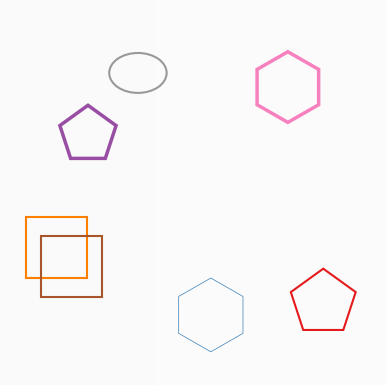[{"shape": "pentagon", "thickness": 1.5, "radius": 0.44, "center": [0.834, 0.214]}, {"shape": "hexagon", "thickness": 0.5, "radius": 0.48, "center": [0.544, 0.182]}, {"shape": "pentagon", "thickness": 2.5, "radius": 0.38, "center": [0.227, 0.65]}, {"shape": "square", "thickness": 1.5, "radius": 0.39, "center": [0.147, 0.357]}, {"shape": "square", "thickness": 1.5, "radius": 0.39, "center": [0.185, 0.308]}, {"shape": "hexagon", "thickness": 2.5, "radius": 0.46, "center": [0.743, 0.774]}, {"shape": "oval", "thickness": 1.5, "radius": 0.37, "center": [0.356, 0.811]}]